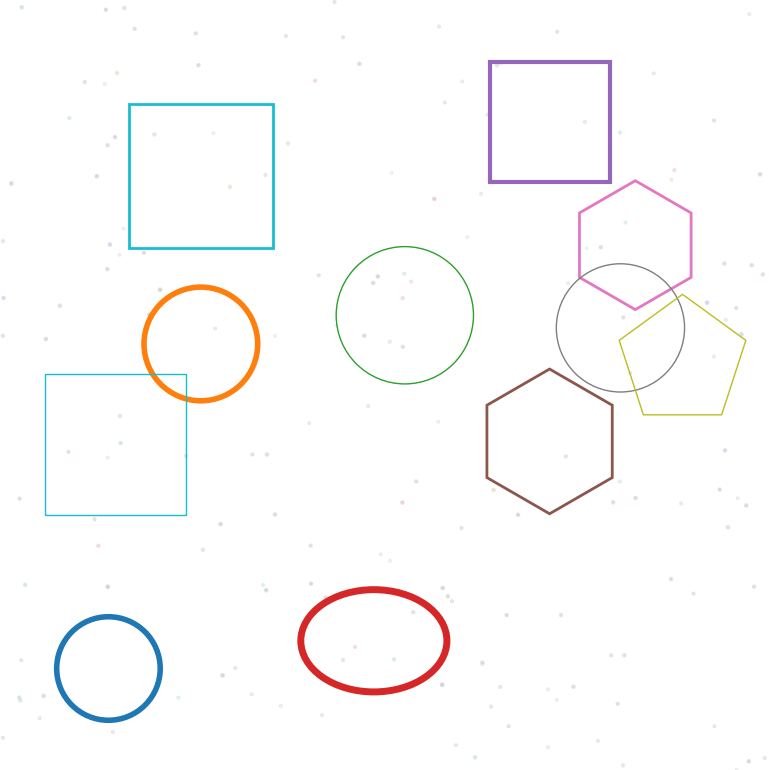[{"shape": "circle", "thickness": 2, "radius": 0.34, "center": [0.141, 0.132]}, {"shape": "circle", "thickness": 2, "radius": 0.37, "center": [0.261, 0.553]}, {"shape": "circle", "thickness": 0.5, "radius": 0.45, "center": [0.526, 0.591]}, {"shape": "oval", "thickness": 2.5, "radius": 0.47, "center": [0.486, 0.168]}, {"shape": "square", "thickness": 1.5, "radius": 0.39, "center": [0.714, 0.841]}, {"shape": "hexagon", "thickness": 1, "radius": 0.47, "center": [0.714, 0.427]}, {"shape": "hexagon", "thickness": 1, "radius": 0.42, "center": [0.825, 0.682]}, {"shape": "circle", "thickness": 0.5, "radius": 0.42, "center": [0.806, 0.574]}, {"shape": "pentagon", "thickness": 0.5, "radius": 0.43, "center": [0.886, 0.531]}, {"shape": "square", "thickness": 0.5, "radius": 0.46, "center": [0.15, 0.423]}, {"shape": "square", "thickness": 1, "radius": 0.47, "center": [0.261, 0.772]}]